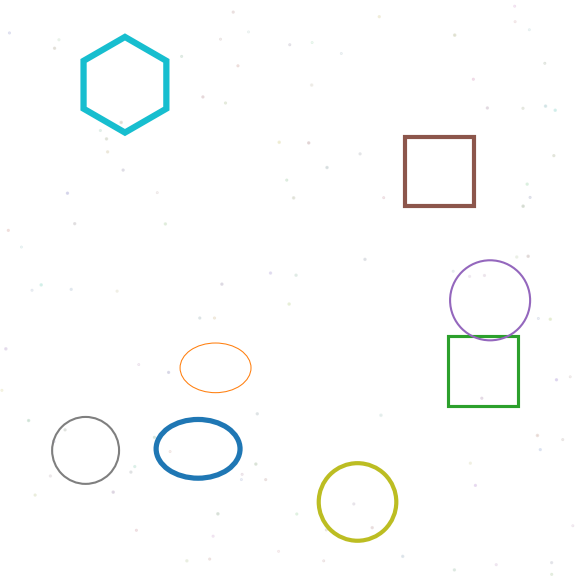[{"shape": "oval", "thickness": 2.5, "radius": 0.36, "center": [0.343, 0.222]}, {"shape": "oval", "thickness": 0.5, "radius": 0.31, "center": [0.373, 0.362]}, {"shape": "square", "thickness": 1.5, "radius": 0.3, "center": [0.837, 0.357]}, {"shape": "circle", "thickness": 1, "radius": 0.35, "center": [0.849, 0.479]}, {"shape": "square", "thickness": 2, "radius": 0.3, "center": [0.762, 0.702]}, {"shape": "circle", "thickness": 1, "radius": 0.29, "center": [0.148, 0.219]}, {"shape": "circle", "thickness": 2, "radius": 0.34, "center": [0.619, 0.13]}, {"shape": "hexagon", "thickness": 3, "radius": 0.41, "center": [0.216, 0.852]}]